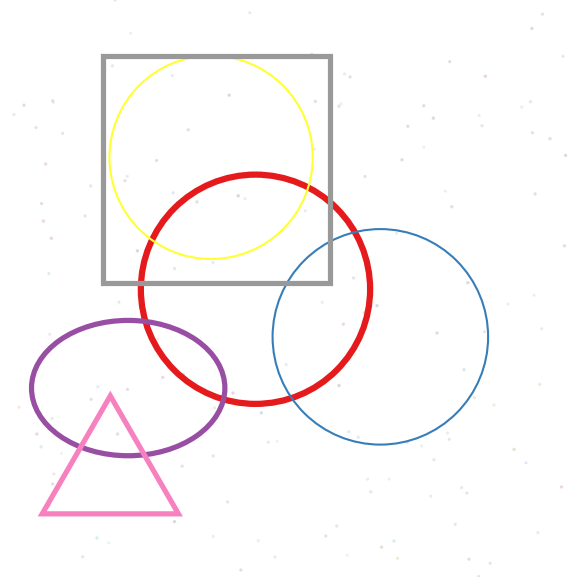[{"shape": "circle", "thickness": 3, "radius": 0.99, "center": [0.442, 0.498]}, {"shape": "circle", "thickness": 1, "radius": 0.93, "center": [0.659, 0.416]}, {"shape": "oval", "thickness": 2.5, "radius": 0.84, "center": [0.222, 0.327]}, {"shape": "circle", "thickness": 1, "radius": 0.88, "center": [0.366, 0.727]}, {"shape": "triangle", "thickness": 2.5, "radius": 0.68, "center": [0.191, 0.177]}, {"shape": "square", "thickness": 2.5, "radius": 0.98, "center": [0.375, 0.706]}]